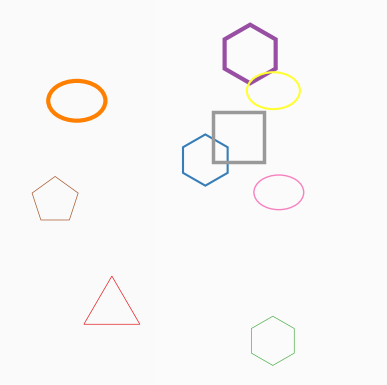[{"shape": "triangle", "thickness": 0.5, "radius": 0.42, "center": [0.289, 0.2]}, {"shape": "hexagon", "thickness": 1.5, "radius": 0.33, "center": [0.53, 0.584]}, {"shape": "hexagon", "thickness": 0.5, "radius": 0.32, "center": [0.704, 0.115]}, {"shape": "hexagon", "thickness": 3, "radius": 0.38, "center": [0.646, 0.86]}, {"shape": "oval", "thickness": 3, "radius": 0.37, "center": [0.198, 0.738]}, {"shape": "oval", "thickness": 1.5, "radius": 0.34, "center": [0.705, 0.764]}, {"shape": "pentagon", "thickness": 0.5, "radius": 0.31, "center": [0.142, 0.479]}, {"shape": "oval", "thickness": 1, "radius": 0.32, "center": [0.72, 0.5]}, {"shape": "square", "thickness": 2.5, "radius": 0.32, "center": [0.615, 0.643]}]